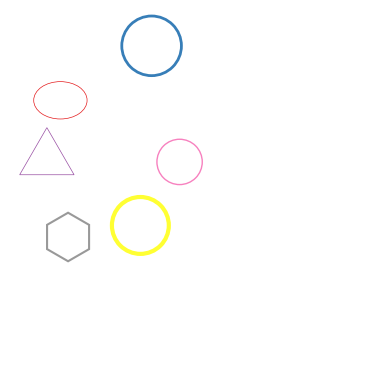[{"shape": "oval", "thickness": 0.5, "radius": 0.35, "center": [0.157, 0.739]}, {"shape": "circle", "thickness": 2, "radius": 0.39, "center": [0.394, 0.881]}, {"shape": "triangle", "thickness": 0.5, "radius": 0.41, "center": [0.122, 0.587]}, {"shape": "circle", "thickness": 3, "radius": 0.37, "center": [0.365, 0.414]}, {"shape": "circle", "thickness": 1, "radius": 0.29, "center": [0.466, 0.579]}, {"shape": "hexagon", "thickness": 1.5, "radius": 0.32, "center": [0.177, 0.384]}]